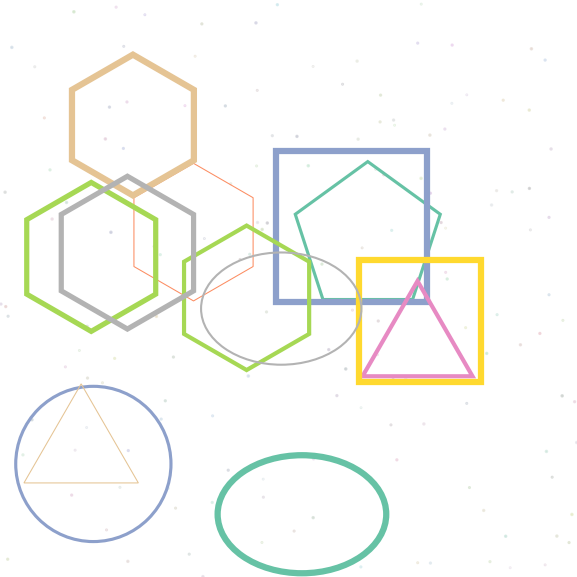[{"shape": "oval", "thickness": 3, "radius": 0.73, "center": [0.523, 0.109]}, {"shape": "pentagon", "thickness": 1.5, "radius": 0.66, "center": [0.637, 0.587]}, {"shape": "hexagon", "thickness": 0.5, "radius": 0.6, "center": [0.335, 0.597]}, {"shape": "square", "thickness": 3, "radius": 0.65, "center": [0.608, 0.607]}, {"shape": "circle", "thickness": 1.5, "radius": 0.67, "center": [0.162, 0.196]}, {"shape": "triangle", "thickness": 2, "radius": 0.55, "center": [0.723, 0.403]}, {"shape": "hexagon", "thickness": 2.5, "radius": 0.64, "center": [0.158, 0.554]}, {"shape": "hexagon", "thickness": 2, "radius": 0.63, "center": [0.427, 0.483]}, {"shape": "square", "thickness": 3, "radius": 0.53, "center": [0.727, 0.443]}, {"shape": "triangle", "thickness": 0.5, "radius": 0.57, "center": [0.141, 0.22]}, {"shape": "hexagon", "thickness": 3, "radius": 0.61, "center": [0.23, 0.783]}, {"shape": "hexagon", "thickness": 2.5, "radius": 0.66, "center": [0.221, 0.562]}, {"shape": "oval", "thickness": 1, "radius": 0.69, "center": [0.487, 0.465]}]